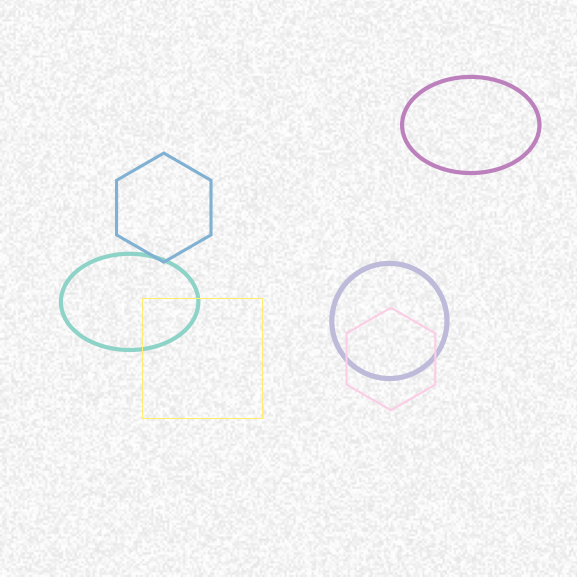[{"shape": "oval", "thickness": 2, "radius": 0.6, "center": [0.224, 0.476]}, {"shape": "circle", "thickness": 2.5, "radius": 0.5, "center": [0.674, 0.443]}, {"shape": "hexagon", "thickness": 1.5, "radius": 0.47, "center": [0.284, 0.64]}, {"shape": "hexagon", "thickness": 1, "radius": 0.44, "center": [0.677, 0.378]}, {"shape": "oval", "thickness": 2, "radius": 0.59, "center": [0.815, 0.783]}, {"shape": "square", "thickness": 0.5, "radius": 0.52, "center": [0.35, 0.38]}]